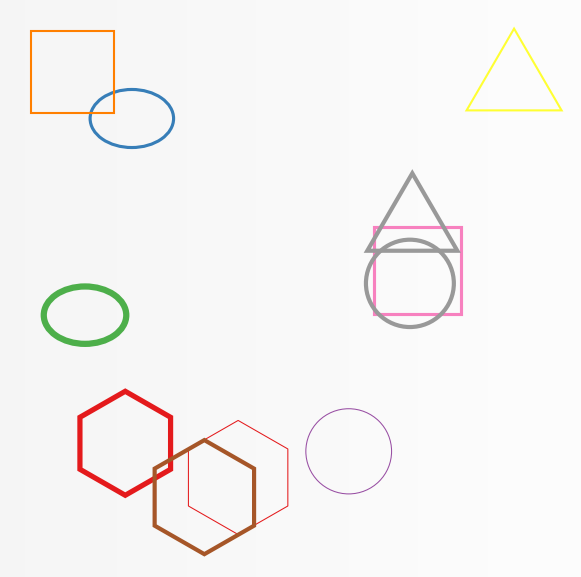[{"shape": "hexagon", "thickness": 0.5, "radius": 0.49, "center": [0.41, 0.172]}, {"shape": "hexagon", "thickness": 2.5, "radius": 0.45, "center": [0.215, 0.232]}, {"shape": "oval", "thickness": 1.5, "radius": 0.36, "center": [0.227, 0.794]}, {"shape": "oval", "thickness": 3, "radius": 0.35, "center": [0.146, 0.453]}, {"shape": "circle", "thickness": 0.5, "radius": 0.37, "center": [0.6, 0.218]}, {"shape": "square", "thickness": 1, "radius": 0.36, "center": [0.124, 0.874]}, {"shape": "triangle", "thickness": 1, "radius": 0.47, "center": [0.884, 0.855]}, {"shape": "hexagon", "thickness": 2, "radius": 0.49, "center": [0.352, 0.138]}, {"shape": "square", "thickness": 1.5, "radius": 0.37, "center": [0.718, 0.531]}, {"shape": "circle", "thickness": 2, "radius": 0.38, "center": [0.705, 0.508]}, {"shape": "triangle", "thickness": 2, "radius": 0.45, "center": [0.709, 0.61]}]